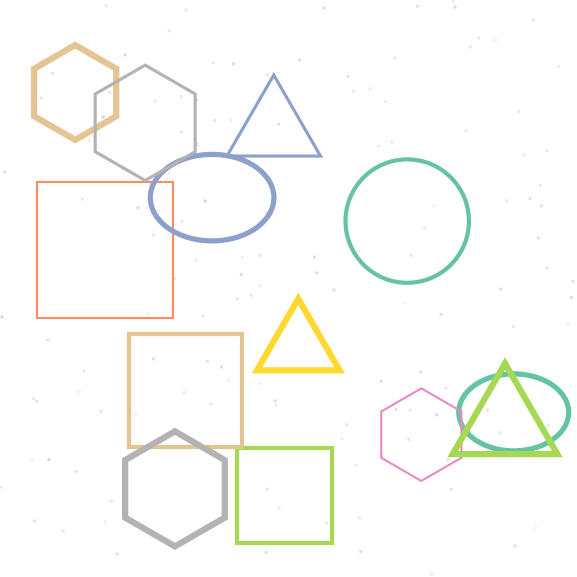[{"shape": "circle", "thickness": 2, "radius": 0.53, "center": [0.705, 0.616]}, {"shape": "oval", "thickness": 2.5, "radius": 0.48, "center": [0.89, 0.285]}, {"shape": "square", "thickness": 1, "radius": 0.59, "center": [0.182, 0.566]}, {"shape": "triangle", "thickness": 1.5, "radius": 0.47, "center": [0.474, 0.776]}, {"shape": "oval", "thickness": 2.5, "radius": 0.54, "center": [0.367, 0.657]}, {"shape": "hexagon", "thickness": 1, "radius": 0.4, "center": [0.73, 0.247]}, {"shape": "triangle", "thickness": 3, "radius": 0.52, "center": [0.875, 0.265]}, {"shape": "square", "thickness": 2, "radius": 0.41, "center": [0.493, 0.141]}, {"shape": "triangle", "thickness": 3, "radius": 0.41, "center": [0.516, 0.399]}, {"shape": "square", "thickness": 2, "radius": 0.49, "center": [0.321, 0.323]}, {"shape": "hexagon", "thickness": 3, "radius": 0.41, "center": [0.13, 0.839]}, {"shape": "hexagon", "thickness": 1.5, "radius": 0.5, "center": [0.251, 0.786]}, {"shape": "hexagon", "thickness": 3, "radius": 0.5, "center": [0.303, 0.153]}]